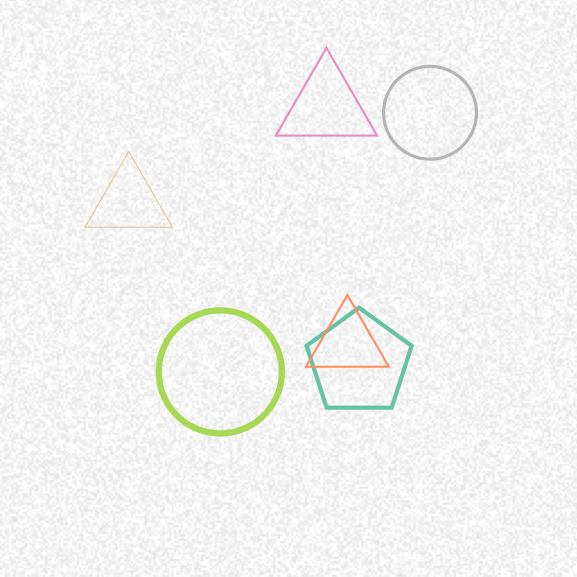[{"shape": "pentagon", "thickness": 2, "radius": 0.48, "center": [0.622, 0.371]}, {"shape": "triangle", "thickness": 1, "radius": 0.41, "center": [0.602, 0.406]}, {"shape": "triangle", "thickness": 1, "radius": 0.51, "center": [0.565, 0.815]}, {"shape": "circle", "thickness": 3, "radius": 0.53, "center": [0.381, 0.355]}, {"shape": "triangle", "thickness": 0.5, "radius": 0.44, "center": [0.223, 0.649]}, {"shape": "circle", "thickness": 1.5, "radius": 0.4, "center": [0.745, 0.804]}]